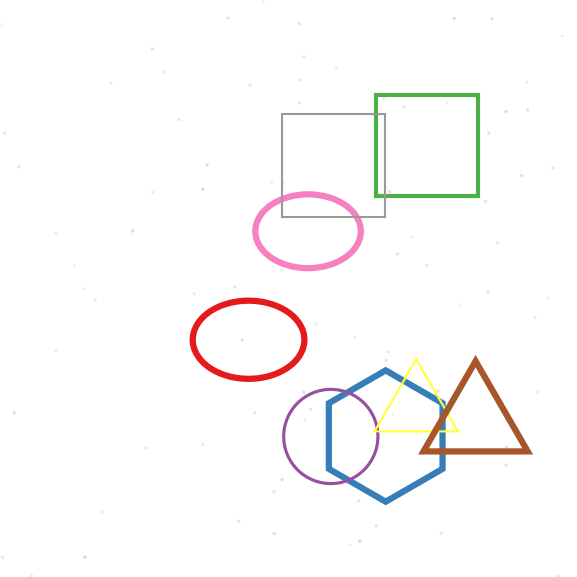[{"shape": "oval", "thickness": 3, "radius": 0.48, "center": [0.43, 0.411]}, {"shape": "hexagon", "thickness": 3, "radius": 0.57, "center": [0.668, 0.244]}, {"shape": "square", "thickness": 2, "radius": 0.44, "center": [0.739, 0.747]}, {"shape": "circle", "thickness": 1.5, "radius": 0.41, "center": [0.573, 0.243]}, {"shape": "triangle", "thickness": 1, "radius": 0.42, "center": [0.721, 0.294]}, {"shape": "triangle", "thickness": 3, "radius": 0.52, "center": [0.824, 0.27]}, {"shape": "oval", "thickness": 3, "radius": 0.46, "center": [0.533, 0.599]}, {"shape": "square", "thickness": 1, "radius": 0.45, "center": [0.578, 0.712]}]